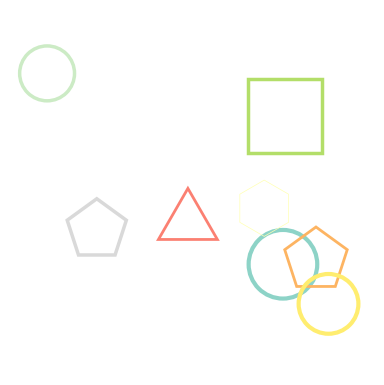[{"shape": "circle", "thickness": 3, "radius": 0.45, "center": [0.735, 0.314]}, {"shape": "hexagon", "thickness": 0.5, "radius": 0.37, "center": [0.686, 0.459]}, {"shape": "triangle", "thickness": 2, "radius": 0.44, "center": [0.488, 0.422]}, {"shape": "pentagon", "thickness": 2, "radius": 0.43, "center": [0.821, 0.325]}, {"shape": "square", "thickness": 2.5, "radius": 0.48, "center": [0.74, 0.699]}, {"shape": "pentagon", "thickness": 2.5, "radius": 0.4, "center": [0.251, 0.403]}, {"shape": "circle", "thickness": 2.5, "radius": 0.36, "center": [0.122, 0.809]}, {"shape": "circle", "thickness": 3, "radius": 0.39, "center": [0.853, 0.211]}]